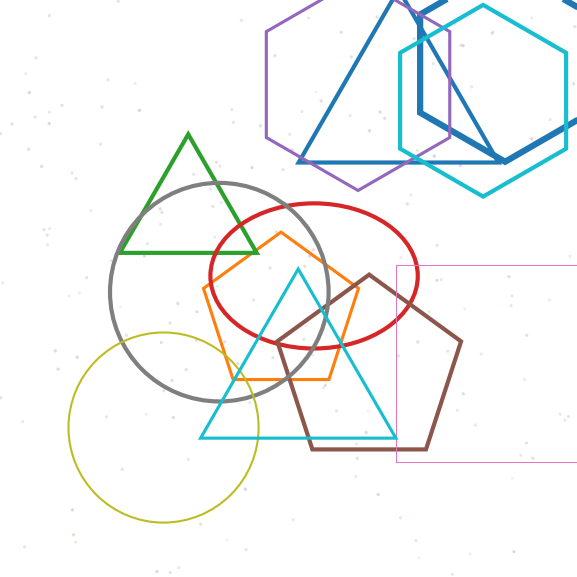[{"shape": "hexagon", "thickness": 3, "radius": 0.85, "center": [0.875, 0.889]}, {"shape": "triangle", "thickness": 2, "radius": 1.0, "center": [0.69, 0.818]}, {"shape": "pentagon", "thickness": 1.5, "radius": 0.71, "center": [0.487, 0.456]}, {"shape": "triangle", "thickness": 2, "radius": 0.68, "center": [0.326, 0.63]}, {"shape": "oval", "thickness": 2, "radius": 0.9, "center": [0.544, 0.521]}, {"shape": "hexagon", "thickness": 1.5, "radius": 0.92, "center": [0.62, 0.853]}, {"shape": "pentagon", "thickness": 2, "radius": 0.84, "center": [0.639, 0.356]}, {"shape": "square", "thickness": 0.5, "radius": 0.85, "center": [0.856, 0.37]}, {"shape": "circle", "thickness": 2, "radius": 0.95, "center": [0.38, 0.493]}, {"shape": "circle", "thickness": 1, "radius": 0.82, "center": [0.283, 0.259]}, {"shape": "triangle", "thickness": 1.5, "radius": 0.98, "center": [0.516, 0.338]}, {"shape": "hexagon", "thickness": 2, "radius": 0.83, "center": [0.837, 0.825]}]